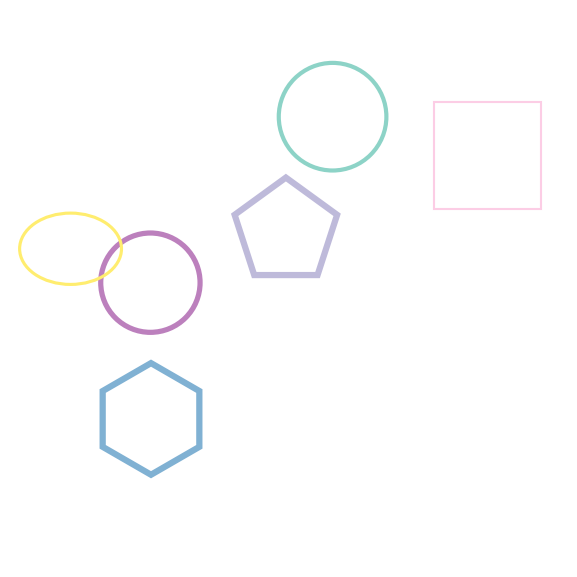[{"shape": "circle", "thickness": 2, "radius": 0.47, "center": [0.576, 0.797]}, {"shape": "pentagon", "thickness": 3, "radius": 0.47, "center": [0.495, 0.598]}, {"shape": "hexagon", "thickness": 3, "radius": 0.48, "center": [0.261, 0.274]}, {"shape": "square", "thickness": 1, "radius": 0.46, "center": [0.844, 0.731]}, {"shape": "circle", "thickness": 2.5, "radius": 0.43, "center": [0.26, 0.51]}, {"shape": "oval", "thickness": 1.5, "radius": 0.44, "center": [0.122, 0.568]}]